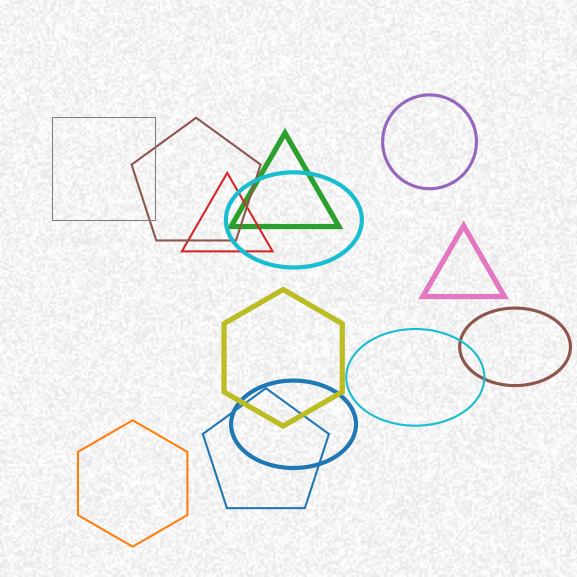[{"shape": "oval", "thickness": 2, "radius": 0.54, "center": [0.508, 0.264]}, {"shape": "pentagon", "thickness": 1, "radius": 0.57, "center": [0.46, 0.212]}, {"shape": "hexagon", "thickness": 1, "radius": 0.55, "center": [0.23, 0.162]}, {"shape": "triangle", "thickness": 2.5, "radius": 0.54, "center": [0.493, 0.661]}, {"shape": "triangle", "thickness": 1, "radius": 0.45, "center": [0.393, 0.609]}, {"shape": "circle", "thickness": 1.5, "radius": 0.41, "center": [0.744, 0.754]}, {"shape": "oval", "thickness": 1.5, "radius": 0.48, "center": [0.892, 0.399]}, {"shape": "pentagon", "thickness": 1, "radius": 0.59, "center": [0.34, 0.678]}, {"shape": "triangle", "thickness": 2.5, "radius": 0.41, "center": [0.803, 0.526]}, {"shape": "square", "thickness": 0.5, "radius": 0.45, "center": [0.179, 0.708]}, {"shape": "hexagon", "thickness": 2.5, "radius": 0.59, "center": [0.49, 0.38]}, {"shape": "oval", "thickness": 1, "radius": 0.6, "center": [0.719, 0.346]}, {"shape": "oval", "thickness": 2, "radius": 0.59, "center": [0.509, 0.618]}]